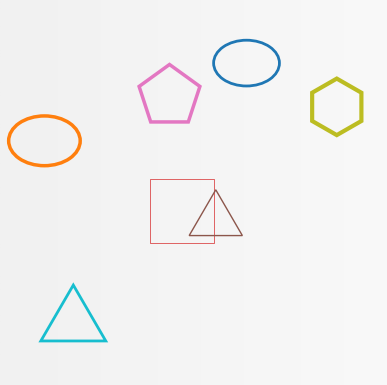[{"shape": "oval", "thickness": 2, "radius": 0.42, "center": [0.636, 0.836]}, {"shape": "oval", "thickness": 2.5, "radius": 0.46, "center": [0.115, 0.634]}, {"shape": "square", "thickness": 0.5, "radius": 0.41, "center": [0.469, 0.452]}, {"shape": "triangle", "thickness": 1, "radius": 0.4, "center": [0.557, 0.428]}, {"shape": "pentagon", "thickness": 2.5, "radius": 0.41, "center": [0.437, 0.75]}, {"shape": "hexagon", "thickness": 3, "radius": 0.37, "center": [0.869, 0.722]}, {"shape": "triangle", "thickness": 2, "radius": 0.48, "center": [0.189, 0.163]}]